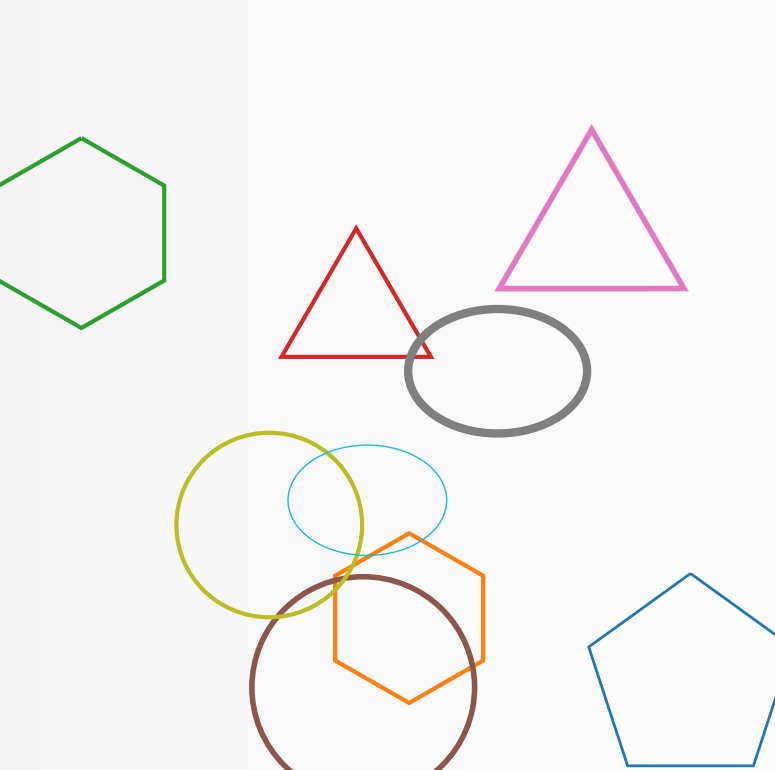[{"shape": "pentagon", "thickness": 1, "radius": 0.69, "center": [0.891, 0.117]}, {"shape": "hexagon", "thickness": 1.5, "radius": 0.55, "center": [0.528, 0.197]}, {"shape": "hexagon", "thickness": 1.5, "radius": 0.62, "center": [0.105, 0.697]}, {"shape": "triangle", "thickness": 1.5, "radius": 0.56, "center": [0.46, 0.592]}, {"shape": "circle", "thickness": 2, "radius": 0.72, "center": [0.469, 0.107]}, {"shape": "triangle", "thickness": 2, "radius": 0.69, "center": [0.763, 0.694]}, {"shape": "oval", "thickness": 3, "radius": 0.58, "center": [0.642, 0.518]}, {"shape": "circle", "thickness": 1.5, "radius": 0.6, "center": [0.347, 0.318]}, {"shape": "oval", "thickness": 0.5, "radius": 0.51, "center": [0.474, 0.35]}]